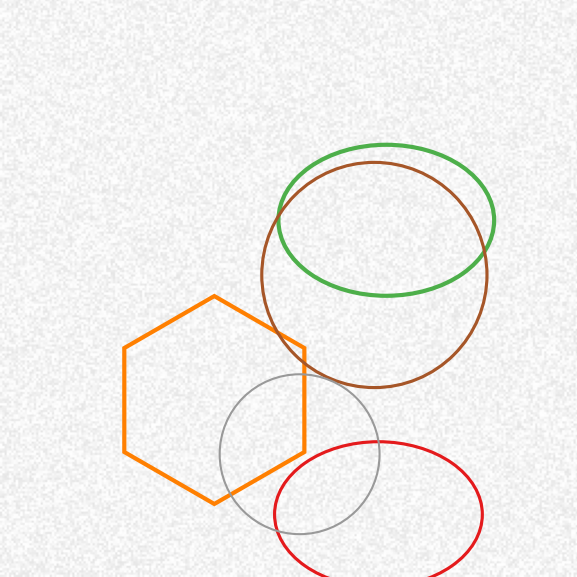[{"shape": "oval", "thickness": 1.5, "radius": 0.9, "center": [0.655, 0.108]}, {"shape": "oval", "thickness": 2, "radius": 0.93, "center": [0.669, 0.618]}, {"shape": "hexagon", "thickness": 2, "radius": 0.9, "center": [0.371, 0.306]}, {"shape": "circle", "thickness": 1.5, "radius": 0.97, "center": [0.648, 0.523]}, {"shape": "circle", "thickness": 1, "radius": 0.69, "center": [0.519, 0.213]}]